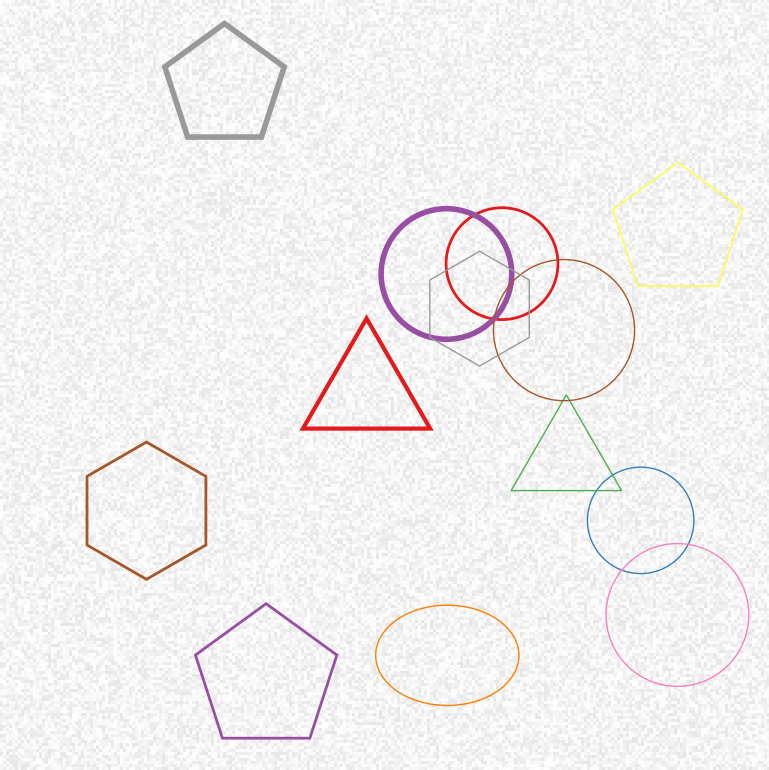[{"shape": "triangle", "thickness": 1.5, "radius": 0.48, "center": [0.476, 0.491]}, {"shape": "circle", "thickness": 1, "radius": 0.36, "center": [0.652, 0.658]}, {"shape": "circle", "thickness": 0.5, "radius": 0.35, "center": [0.832, 0.324]}, {"shape": "triangle", "thickness": 0.5, "radius": 0.41, "center": [0.736, 0.404]}, {"shape": "pentagon", "thickness": 1, "radius": 0.48, "center": [0.346, 0.119]}, {"shape": "circle", "thickness": 2, "radius": 0.42, "center": [0.58, 0.644]}, {"shape": "oval", "thickness": 0.5, "radius": 0.47, "center": [0.581, 0.149]}, {"shape": "pentagon", "thickness": 0.5, "radius": 0.44, "center": [0.88, 0.7]}, {"shape": "hexagon", "thickness": 1, "radius": 0.45, "center": [0.19, 0.337]}, {"shape": "circle", "thickness": 0.5, "radius": 0.46, "center": [0.732, 0.571]}, {"shape": "circle", "thickness": 0.5, "radius": 0.46, "center": [0.88, 0.201]}, {"shape": "pentagon", "thickness": 2, "radius": 0.41, "center": [0.292, 0.888]}, {"shape": "hexagon", "thickness": 0.5, "radius": 0.37, "center": [0.623, 0.599]}]